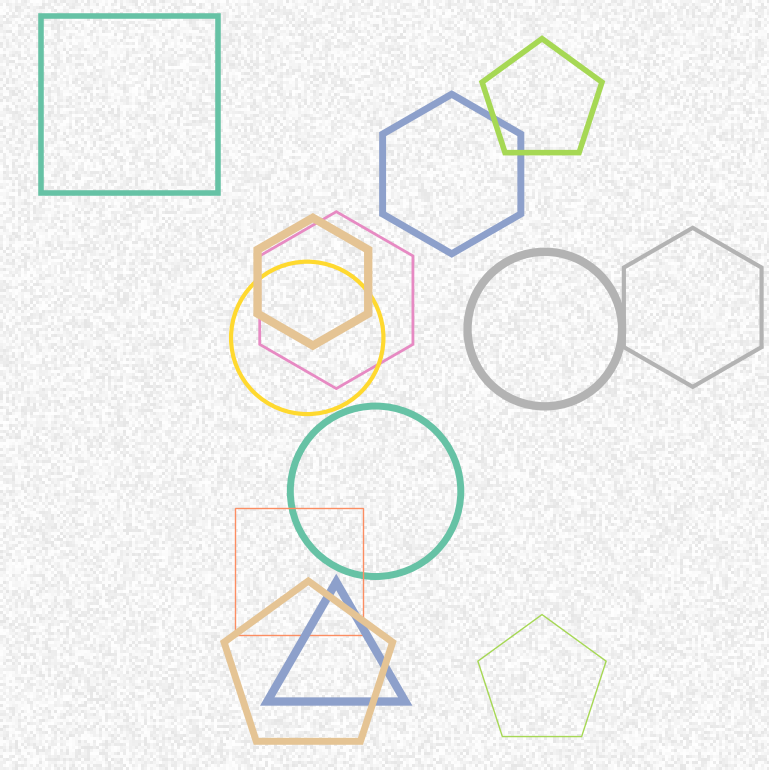[{"shape": "square", "thickness": 2, "radius": 0.57, "center": [0.168, 0.864]}, {"shape": "circle", "thickness": 2.5, "radius": 0.55, "center": [0.488, 0.362]}, {"shape": "square", "thickness": 0.5, "radius": 0.41, "center": [0.388, 0.258]}, {"shape": "triangle", "thickness": 3, "radius": 0.52, "center": [0.437, 0.141]}, {"shape": "hexagon", "thickness": 2.5, "radius": 0.52, "center": [0.587, 0.774]}, {"shape": "hexagon", "thickness": 1, "radius": 0.57, "center": [0.437, 0.61]}, {"shape": "pentagon", "thickness": 2, "radius": 0.41, "center": [0.704, 0.868]}, {"shape": "pentagon", "thickness": 0.5, "radius": 0.44, "center": [0.704, 0.114]}, {"shape": "circle", "thickness": 1.5, "radius": 0.49, "center": [0.399, 0.561]}, {"shape": "pentagon", "thickness": 2.5, "radius": 0.58, "center": [0.4, 0.13]}, {"shape": "hexagon", "thickness": 3, "radius": 0.41, "center": [0.406, 0.634]}, {"shape": "hexagon", "thickness": 1.5, "radius": 0.52, "center": [0.9, 0.601]}, {"shape": "circle", "thickness": 3, "radius": 0.5, "center": [0.708, 0.573]}]